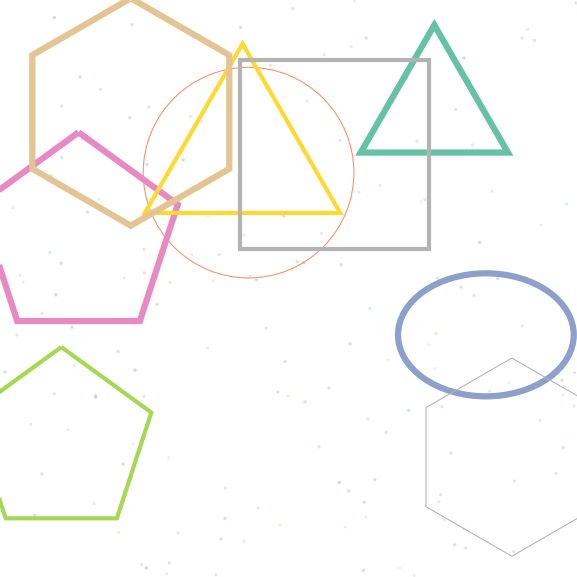[{"shape": "triangle", "thickness": 3, "radius": 0.74, "center": [0.752, 0.809]}, {"shape": "circle", "thickness": 0.5, "radius": 0.91, "center": [0.43, 0.7]}, {"shape": "oval", "thickness": 3, "radius": 0.76, "center": [0.841, 0.419]}, {"shape": "pentagon", "thickness": 3, "radius": 0.9, "center": [0.136, 0.589]}, {"shape": "pentagon", "thickness": 2, "radius": 0.82, "center": [0.106, 0.234]}, {"shape": "triangle", "thickness": 2, "radius": 0.98, "center": [0.42, 0.728]}, {"shape": "hexagon", "thickness": 3, "radius": 0.98, "center": [0.227, 0.805]}, {"shape": "hexagon", "thickness": 0.5, "radius": 0.86, "center": [0.886, 0.208]}, {"shape": "square", "thickness": 2, "radius": 0.82, "center": [0.579, 0.732]}]